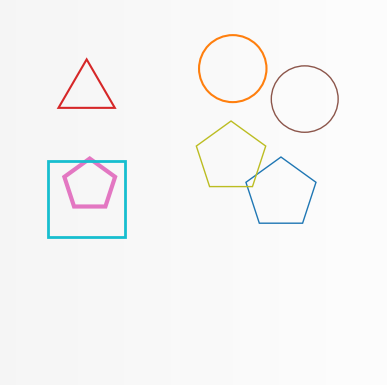[{"shape": "pentagon", "thickness": 1, "radius": 0.48, "center": [0.725, 0.497]}, {"shape": "circle", "thickness": 1.5, "radius": 0.44, "center": [0.601, 0.822]}, {"shape": "triangle", "thickness": 1.5, "radius": 0.42, "center": [0.224, 0.762]}, {"shape": "circle", "thickness": 1, "radius": 0.43, "center": [0.786, 0.743]}, {"shape": "pentagon", "thickness": 3, "radius": 0.34, "center": [0.232, 0.519]}, {"shape": "pentagon", "thickness": 1, "radius": 0.47, "center": [0.596, 0.592]}, {"shape": "square", "thickness": 2, "radius": 0.5, "center": [0.223, 0.483]}]